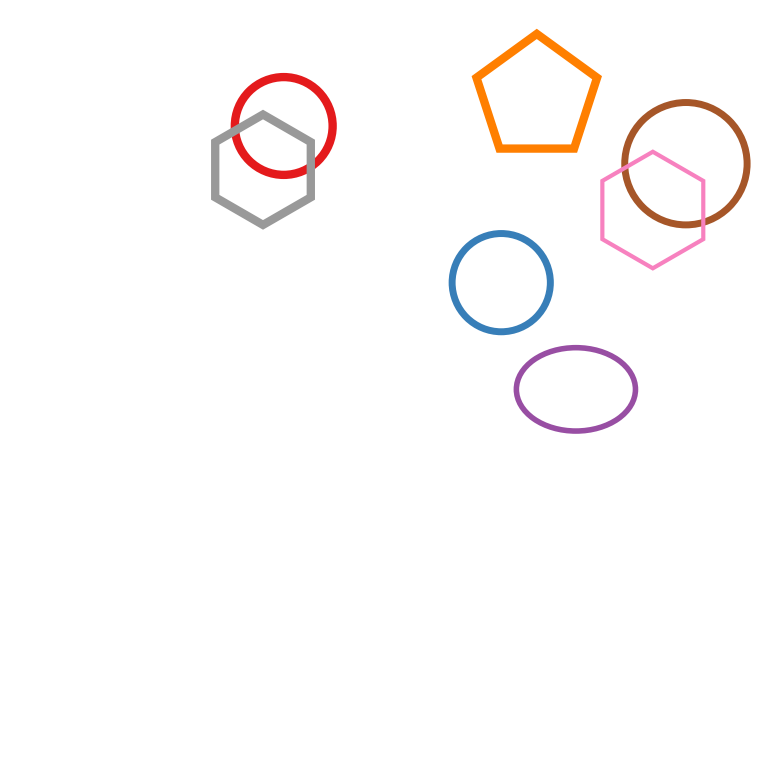[{"shape": "circle", "thickness": 3, "radius": 0.32, "center": [0.368, 0.836]}, {"shape": "circle", "thickness": 2.5, "radius": 0.32, "center": [0.651, 0.633]}, {"shape": "oval", "thickness": 2, "radius": 0.39, "center": [0.748, 0.494]}, {"shape": "pentagon", "thickness": 3, "radius": 0.41, "center": [0.697, 0.874]}, {"shape": "circle", "thickness": 2.5, "radius": 0.4, "center": [0.891, 0.787]}, {"shape": "hexagon", "thickness": 1.5, "radius": 0.38, "center": [0.848, 0.727]}, {"shape": "hexagon", "thickness": 3, "radius": 0.36, "center": [0.342, 0.78]}]